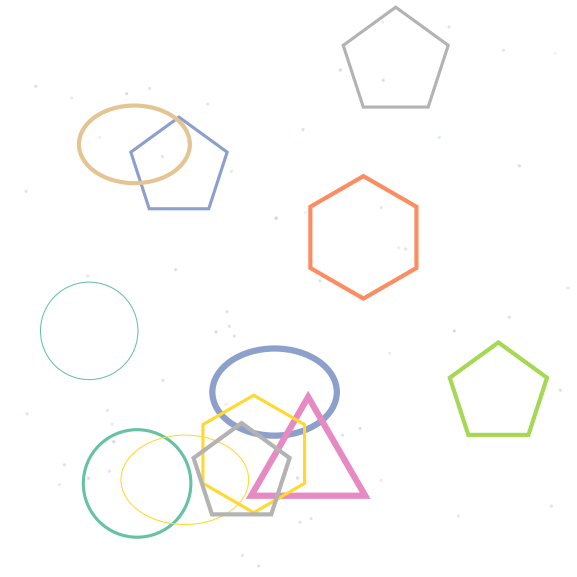[{"shape": "circle", "thickness": 0.5, "radius": 0.42, "center": [0.154, 0.426]}, {"shape": "circle", "thickness": 1.5, "radius": 0.47, "center": [0.237, 0.162]}, {"shape": "hexagon", "thickness": 2, "radius": 0.53, "center": [0.629, 0.588]}, {"shape": "pentagon", "thickness": 1.5, "radius": 0.44, "center": [0.31, 0.709]}, {"shape": "oval", "thickness": 3, "radius": 0.54, "center": [0.475, 0.32]}, {"shape": "triangle", "thickness": 3, "radius": 0.57, "center": [0.534, 0.198]}, {"shape": "pentagon", "thickness": 2, "radius": 0.44, "center": [0.863, 0.318]}, {"shape": "oval", "thickness": 0.5, "radius": 0.55, "center": [0.32, 0.168]}, {"shape": "hexagon", "thickness": 1.5, "radius": 0.51, "center": [0.439, 0.213]}, {"shape": "oval", "thickness": 2, "radius": 0.48, "center": [0.233, 0.749]}, {"shape": "pentagon", "thickness": 1.5, "radius": 0.48, "center": [0.685, 0.891]}, {"shape": "pentagon", "thickness": 2, "radius": 0.44, "center": [0.418, 0.179]}]